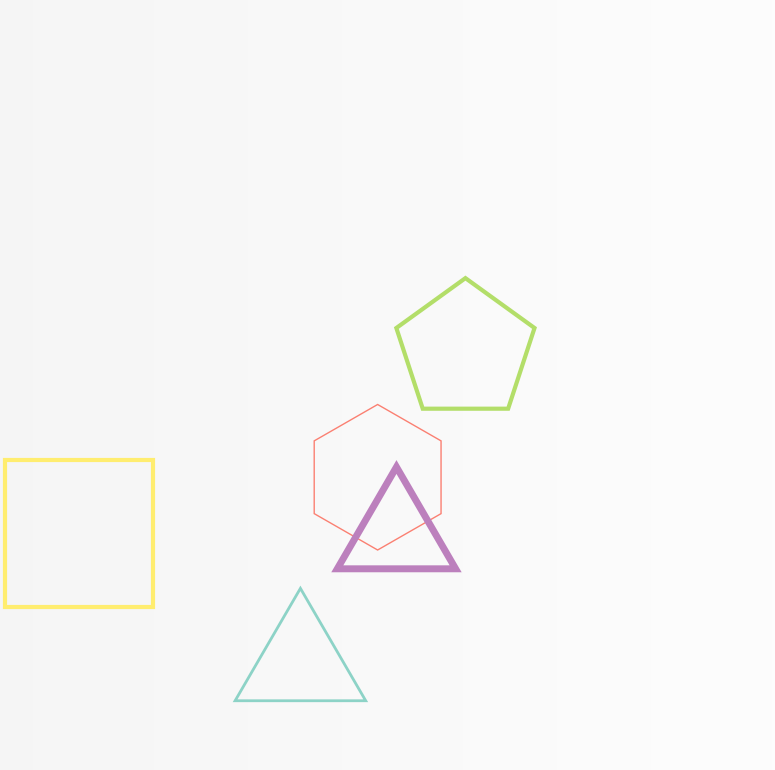[{"shape": "triangle", "thickness": 1, "radius": 0.49, "center": [0.388, 0.139]}, {"shape": "hexagon", "thickness": 0.5, "radius": 0.47, "center": [0.487, 0.38]}, {"shape": "pentagon", "thickness": 1.5, "radius": 0.47, "center": [0.601, 0.545]}, {"shape": "triangle", "thickness": 2.5, "radius": 0.44, "center": [0.512, 0.305]}, {"shape": "square", "thickness": 1.5, "radius": 0.48, "center": [0.102, 0.308]}]